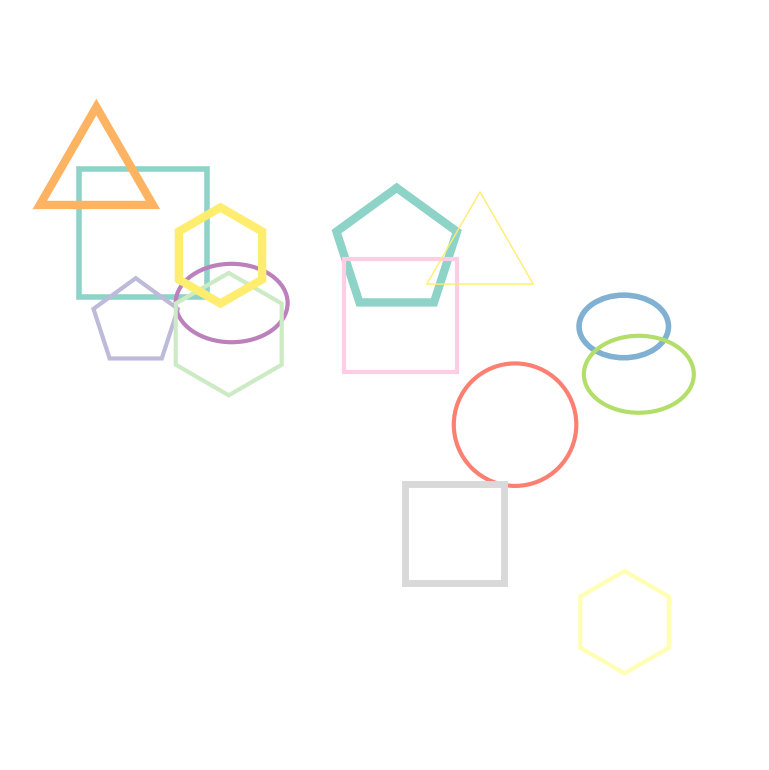[{"shape": "pentagon", "thickness": 3, "radius": 0.41, "center": [0.515, 0.674]}, {"shape": "square", "thickness": 2, "radius": 0.42, "center": [0.186, 0.698]}, {"shape": "hexagon", "thickness": 1.5, "radius": 0.33, "center": [0.811, 0.192]}, {"shape": "pentagon", "thickness": 1.5, "radius": 0.29, "center": [0.176, 0.581]}, {"shape": "circle", "thickness": 1.5, "radius": 0.4, "center": [0.669, 0.448]}, {"shape": "oval", "thickness": 2, "radius": 0.29, "center": [0.81, 0.576]}, {"shape": "triangle", "thickness": 3, "radius": 0.42, "center": [0.125, 0.776]}, {"shape": "oval", "thickness": 1.5, "radius": 0.36, "center": [0.83, 0.514]}, {"shape": "square", "thickness": 1.5, "radius": 0.37, "center": [0.52, 0.59]}, {"shape": "square", "thickness": 2.5, "radius": 0.32, "center": [0.59, 0.307]}, {"shape": "oval", "thickness": 1.5, "radius": 0.36, "center": [0.301, 0.606]}, {"shape": "hexagon", "thickness": 1.5, "radius": 0.4, "center": [0.297, 0.566]}, {"shape": "triangle", "thickness": 0.5, "radius": 0.4, "center": [0.623, 0.671]}, {"shape": "hexagon", "thickness": 3, "radius": 0.31, "center": [0.286, 0.668]}]